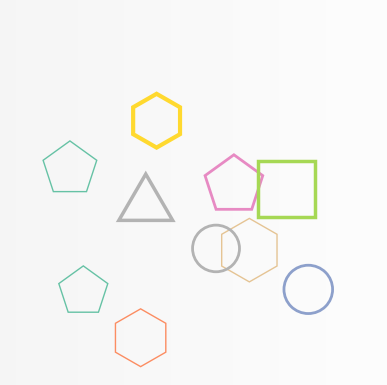[{"shape": "pentagon", "thickness": 1, "radius": 0.36, "center": [0.18, 0.561]}, {"shape": "pentagon", "thickness": 1, "radius": 0.33, "center": [0.215, 0.243]}, {"shape": "hexagon", "thickness": 1, "radius": 0.38, "center": [0.363, 0.123]}, {"shape": "circle", "thickness": 2, "radius": 0.31, "center": [0.796, 0.248]}, {"shape": "pentagon", "thickness": 2, "radius": 0.39, "center": [0.604, 0.52]}, {"shape": "square", "thickness": 2.5, "radius": 0.37, "center": [0.739, 0.509]}, {"shape": "hexagon", "thickness": 3, "radius": 0.35, "center": [0.404, 0.686]}, {"shape": "hexagon", "thickness": 1, "radius": 0.41, "center": [0.643, 0.35]}, {"shape": "circle", "thickness": 2, "radius": 0.3, "center": [0.557, 0.355]}, {"shape": "triangle", "thickness": 2.5, "radius": 0.4, "center": [0.376, 0.468]}]